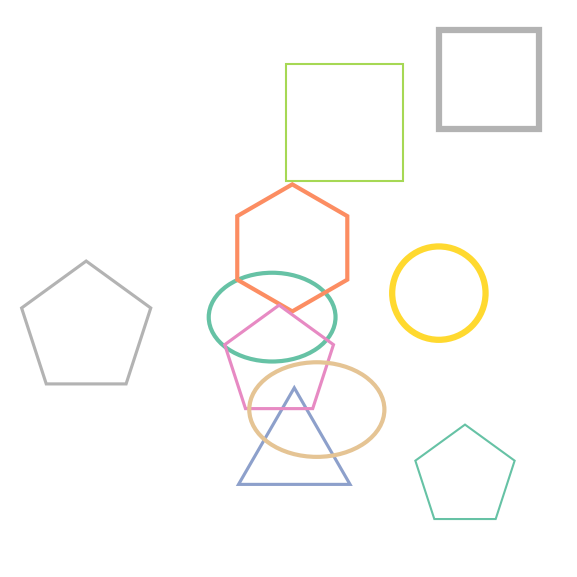[{"shape": "pentagon", "thickness": 1, "radius": 0.45, "center": [0.805, 0.174]}, {"shape": "oval", "thickness": 2, "radius": 0.55, "center": [0.471, 0.45]}, {"shape": "hexagon", "thickness": 2, "radius": 0.55, "center": [0.506, 0.57]}, {"shape": "triangle", "thickness": 1.5, "radius": 0.56, "center": [0.51, 0.216]}, {"shape": "pentagon", "thickness": 1.5, "radius": 0.5, "center": [0.483, 0.372]}, {"shape": "square", "thickness": 1, "radius": 0.51, "center": [0.596, 0.787]}, {"shape": "circle", "thickness": 3, "radius": 0.4, "center": [0.76, 0.492]}, {"shape": "oval", "thickness": 2, "radius": 0.59, "center": [0.549, 0.29]}, {"shape": "pentagon", "thickness": 1.5, "radius": 0.59, "center": [0.149, 0.429]}, {"shape": "square", "thickness": 3, "radius": 0.43, "center": [0.846, 0.862]}]